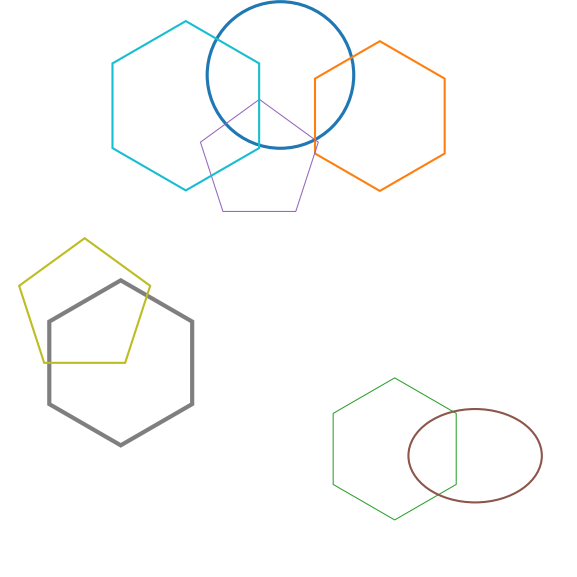[{"shape": "circle", "thickness": 1.5, "radius": 0.63, "center": [0.486, 0.869]}, {"shape": "hexagon", "thickness": 1, "radius": 0.65, "center": [0.658, 0.798]}, {"shape": "hexagon", "thickness": 0.5, "radius": 0.62, "center": [0.683, 0.222]}, {"shape": "pentagon", "thickness": 0.5, "radius": 0.54, "center": [0.449, 0.72]}, {"shape": "oval", "thickness": 1, "radius": 0.58, "center": [0.823, 0.21]}, {"shape": "hexagon", "thickness": 2, "radius": 0.71, "center": [0.209, 0.371]}, {"shape": "pentagon", "thickness": 1, "radius": 0.6, "center": [0.147, 0.467]}, {"shape": "hexagon", "thickness": 1, "radius": 0.73, "center": [0.322, 0.816]}]